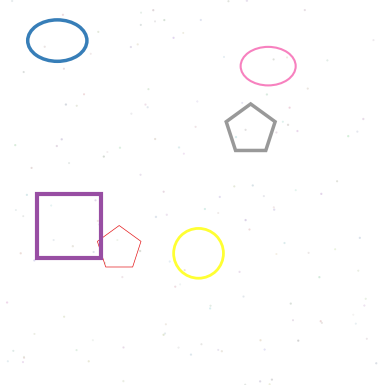[{"shape": "pentagon", "thickness": 0.5, "radius": 0.3, "center": [0.31, 0.355]}, {"shape": "oval", "thickness": 2.5, "radius": 0.38, "center": [0.149, 0.895]}, {"shape": "square", "thickness": 3, "radius": 0.41, "center": [0.179, 0.413]}, {"shape": "circle", "thickness": 2, "radius": 0.32, "center": [0.516, 0.342]}, {"shape": "oval", "thickness": 1.5, "radius": 0.36, "center": [0.697, 0.828]}, {"shape": "pentagon", "thickness": 2.5, "radius": 0.33, "center": [0.651, 0.663]}]